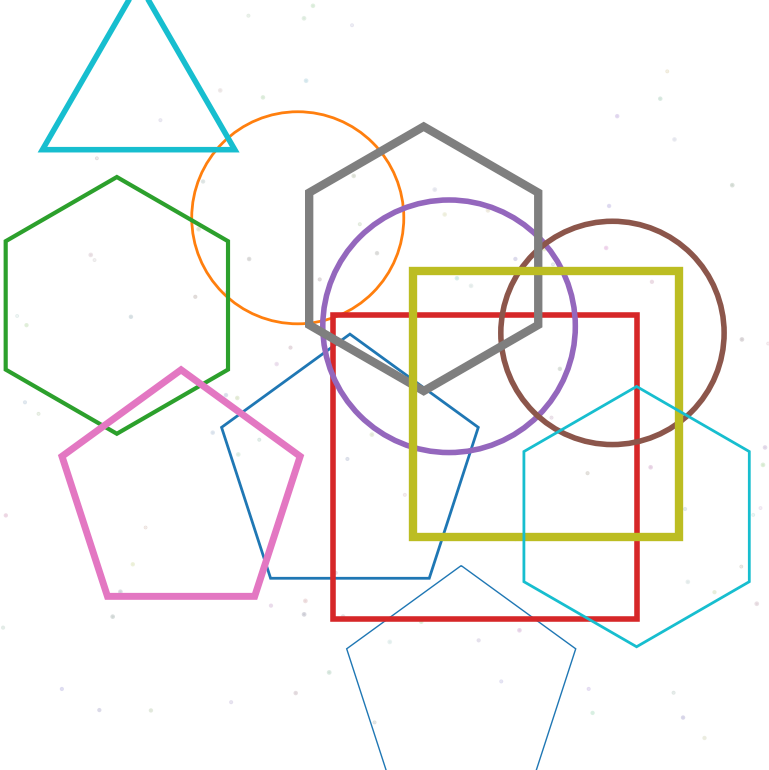[{"shape": "pentagon", "thickness": 1, "radius": 0.88, "center": [0.454, 0.391]}, {"shape": "pentagon", "thickness": 0.5, "radius": 0.78, "center": [0.599, 0.109]}, {"shape": "circle", "thickness": 1, "radius": 0.69, "center": [0.387, 0.717]}, {"shape": "hexagon", "thickness": 1.5, "radius": 0.83, "center": [0.152, 0.603]}, {"shape": "square", "thickness": 2, "radius": 0.99, "center": [0.63, 0.394]}, {"shape": "circle", "thickness": 2, "radius": 0.82, "center": [0.583, 0.576]}, {"shape": "circle", "thickness": 2, "radius": 0.72, "center": [0.795, 0.568]}, {"shape": "pentagon", "thickness": 2.5, "radius": 0.81, "center": [0.235, 0.357]}, {"shape": "hexagon", "thickness": 3, "radius": 0.86, "center": [0.55, 0.664]}, {"shape": "square", "thickness": 3, "radius": 0.86, "center": [0.709, 0.475]}, {"shape": "hexagon", "thickness": 1, "radius": 0.85, "center": [0.827, 0.329]}, {"shape": "triangle", "thickness": 2, "radius": 0.72, "center": [0.18, 0.878]}]